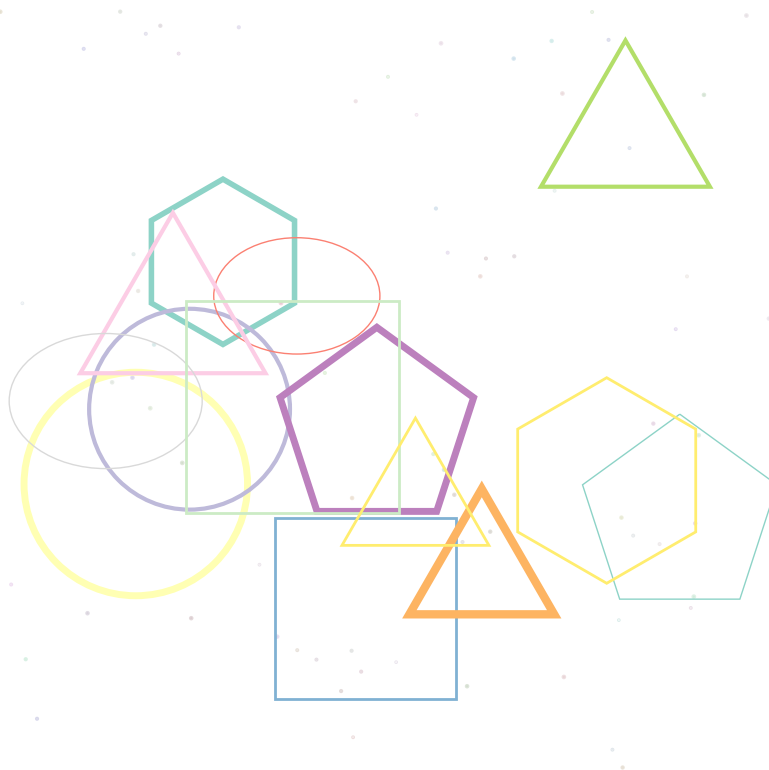[{"shape": "pentagon", "thickness": 0.5, "radius": 0.66, "center": [0.883, 0.329]}, {"shape": "hexagon", "thickness": 2, "radius": 0.54, "center": [0.29, 0.66]}, {"shape": "circle", "thickness": 2.5, "radius": 0.73, "center": [0.176, 0.371]}, {"shape": "circle", "thickness": 1.5, "radius": 0.65, "center": [0.246, 0.469]}, {"shape": "oval", "thickness": 0.5, "radius": 0.54, "center": [0.385, 0.616]}, {"shape": "square", "thickness": 1, "radius": 0.59, "center": [0.475, 0.21]}, {"shape": "triangle", "thickness": 3, "radius": 0.54, "center": [0.626, 0.256]}, {"shape": "triangle", "thickness": 1.5, "radius": 0.63, "center": [0.812, 0.821]}, {"shape": "triangle", "thickness": 1.5, "radius": 0.69, "center": [0.225, 0.585]}, {"shape": "oval", "thickness": 0.5, "radius": 0.63, "center": [0.137, 0.479]}, {"shape": "pentagon", "thickness": 2.5, "radius": 0.66, "center": [0.489, 0.443]}, {"shape": "square", "thickness": 1, "radius": 0.69, "center": [0.379, 0.471]}, {"shape": "triangle", "thickness": 1, "radius": 0.55, "center": [0.54, 0.347]}, {"shape": "hexagon", "thickness": 1, "radius": 0.67, "center": [0.788, 0.376]}]